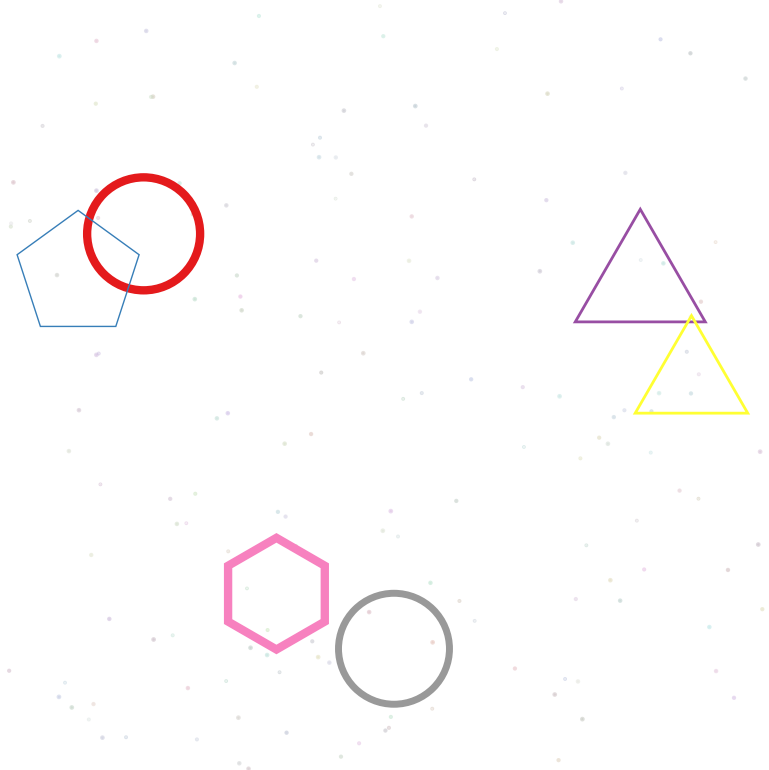[{"shape": "circle", "thickness": 3, "radius": 0.37, "center": [0.187, 0.696]}, {"shape": "pentagon", "thickness": 0.5, "radius": 0.42, "center": [0.101, 0.643]}, {"shape": "triangle", "thickness": 1, "radius": 0.49, "center": [0.832, 0.631]}, {"shape": "triangle", "thickness": 1, "radius": 0.42, "center": [0.898, 0.506]}, {"shape": "hexagon", "thickness": 3, "radius": 0.36, "center": [0.359, 0.229]}, {"shape": "circle", "thickness": 2.5, "radius": 0.36, "center": [0.512, 0.157]}]